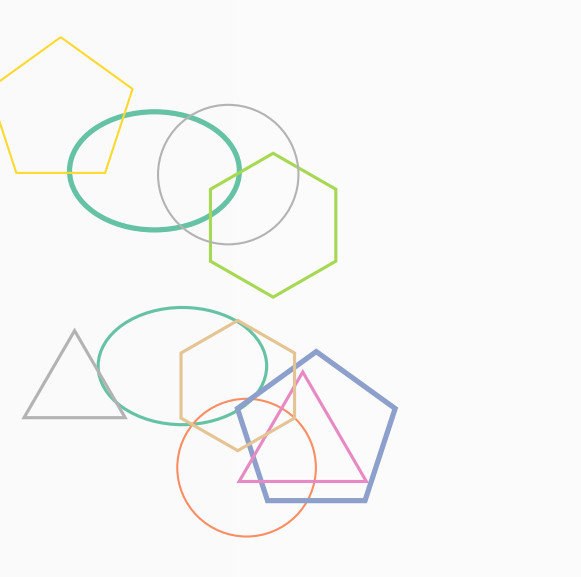[{"shape": "oval", "thickness": 2.5, "radius": 0.73, "center": [0.266, 0.703]}, {"shape": "oval", "thickness": 1.5, "radius": 0.72, "center": [0.314, 0.365]}, {"shape": "circle", "thickness": 1, "radius": 0.6, "center": [0.424, 0.189]}, {"shape": "pentagon", "thickness": 2.5, "radius": 0.71, "center": [0.544, 0.248]}, {"shape": "triangle", "thickness": 1.5, "radius": 0.63, "center": [0.521, 0.229]}, {"shape": "hexagon", "thickness": 1.5, "radius": 0.62, "center": [0.47, 0.609]}, {"shape": "pentagon", "thickness": 1, "radius": 0.65, "center": [0.104, 0.805]}, {"shape": "hexagon", "thickness": 1.5, "radius": 0.56, "center": [0.409, 0.332]}, {"shape": "triangle", "thickness": 1.5, "radius": 0.5, "center": [0.128, 0.326]}, {"shape": "circle", "thickness": 1, "radius": 0.6, "center": [0.393, 0.697]}]